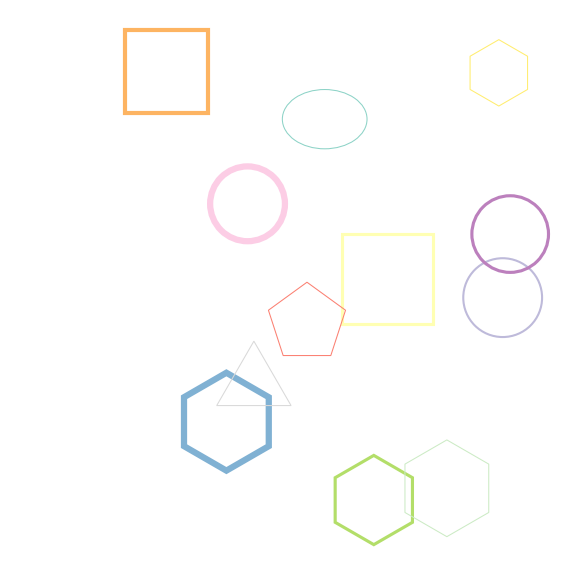[{"shape": "oval", "thickness": 0.5, "radius": 0.37, "center": [0.562, 0.793]}, {"shape": "square", "thickness": 1.5, "radius": 0.39, "center": [0.671, 0.516]}, {"shape": "circle", "thickness": 1, "radius": 0.34, "center": [0.87, 0.484]}, {"shape": "pentagon", "thickness": 0.5, "radius": 0.35, "center": [0.532, 0.44]}, {"shape": "hexagon", "thickness": 3, "radius": 0.42, "center": [0.392, 0.269]}, {"shape": "square", "thickness": 2, "radius": 0.36, "center": [0.288, 0.875]}, {"shape": "hexagon", "thickness": 1.5, "radius": 0.39, "center": [0.647, 0.133]}, {"shape": "circle", "thickness": 3, "radius": 0.32, "center": [0.429, 0.646]}, {"shape": "triangle", "thickness": 0.5, "radius": 0.37, "center": [0.44, 0.334]}, {"shape": "circle", "thickness": 1.5, "radius": 0.33, "center": [0.883, 0.594]}, {"shape": "hexagon", "thickness": 0.5, "radius": 0.42, "center": [0.774, 0.154]}, {"shape": "hexagon", "thickness": 0.5, "radius": 0.29, "center": [0.864, 0.873]}]